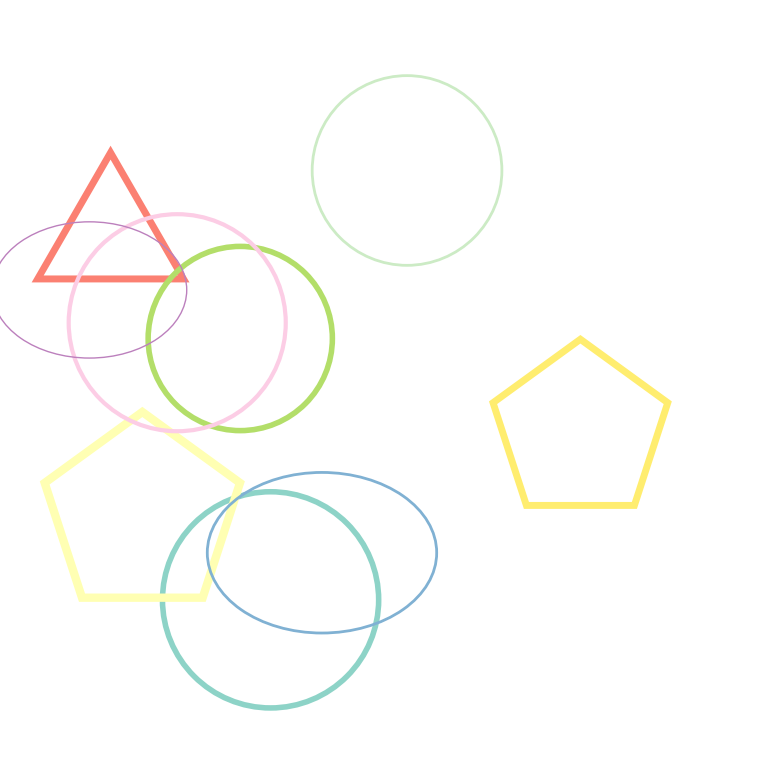[{"shape": "circle", "thickness": 2, "radius": 0.7, "center": [0.351, 0.221]}, {"shape": "pentagon", "thickness": 3, "radius": 0.67, "center": [0.185, 0.332]}, {"shape": "triangle", "thickness": 2.5, "radius": 0.55, "center": [0.144, 0.692]}, {"shape": "oval", "thickness": 1, "radius": 0.74, "center": [0.418, 0.282]}, {"shape": "circle", "thickness": 2, "radius": 0.6, "center": [0.312, 0.56]}, {"shape": "circle", "thickness": 1.5, "radius": 0.7, "center": [0.23, 0.581]}, {"shape": "oval", "thickness": 0.5, "radius": 0.63, "center": [0.116, 0.623]}, {"shape": "circle", "thickness": 1, "radius": 0.62, "center": [0.529, 0.779]}, {"shape": "pentagon", "thickness": 2.5, "radius": 0.6, "center": [0.754, 0.44]}]